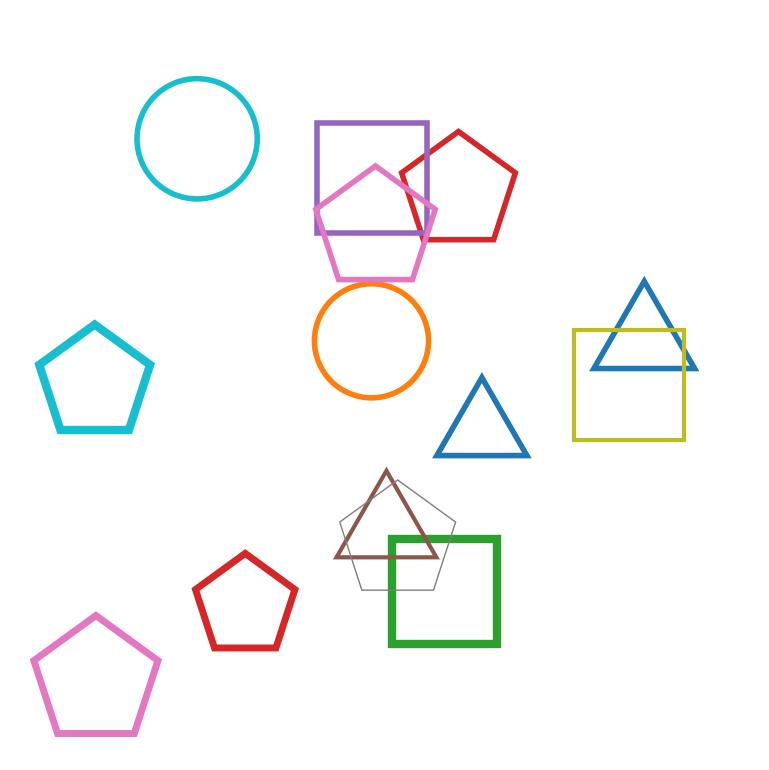[{"shape": "triangle", "thickness": 2, "radius": 0.38, "center": [0.837, 0.559]}, {"shape": "triangle", "thickness": 2, "radius": 0.34, "center": [0.626, 0.442]}, {"shape": "circle", "thickness": 2, "radius": 0.37, "center": [0.482, 0.557]}, {"shape": "square", "thickness": 3, "radius": 0.34, "center": [0.577, 0.231]}, {"shape": "pentagon", "thickness": 2, "radius": 0.39, "center": [0.595, 0.752]}, {"shape": "pentagon", "thickness": 2.5, "radius": 0.34, "center": [0.318, 0.213]}, {"shape": "square", "thickness": 2, "radius": 0.35, "center": [0.483, 0.769]}, {"shape": "triangle", "thickness": 1.5, "radius": 0.37, "center": [0.502, 0.314]}, {"shape": "pentagon", "thickness": 2.5, "radius": 0.42, "center": [0.125, 0.116]}, {"shape": "pentagon", "thickness": 2, "radius": 0.41, "center": [0.488, 0.703]}, {"shape": "pentagon", "thickness": 0.5, "radius": 0.4, "center": [0.516, 0.298]}, {"shape": "square", "thickness": 1.5, "radius": 0.36, "center": [0.817, 0.5]}, {"shape": "circle", "thickness": 2, "radius": 0.39, "center": [0.256, 0.82]}, {"shape": "pentagon", "thickness": 3, "radius": 0.38, "center": [0.123, 0.503]}]